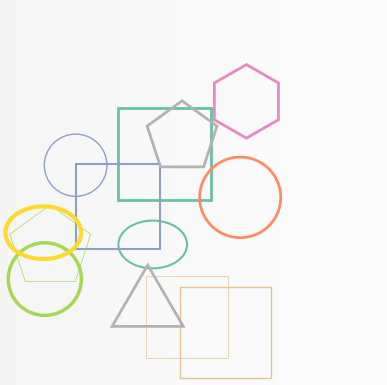[{"shape": "square", "thickness": 2, "radius": 0.6, "center": [0.423, 0.6]}, {"shape": "oval", "thickness": 1.5, "radius": 0.44, "center": [0.394, 0.365]}, {"shape": "circle", "thickness": 2, "radius": 0.52, "center": [0.62, 0.487]}, {"shape": "circle", "thickness": 1, "radius": 0.4, "center": [0.195, 0.571]}, {"shape": "square", "thickness": 1.5, "radius": 0.55, "center": [0.305, 0.463]}, {"shape": "hexagon", "thickness": 2, "radius": 0.48, "center": [0.636, 0.737]}, {"shape": "circle", "thickness": 2.5, "radius": 0.47, "center": [0.116, 0.275]}, {"shape": "pentagon", "thickness": 0.5, "radius": 0.55, "center": [0.13, 0.358]}, {"shape": "oval", "thickness": 3, "radius": 0.49, "center": [0.112, 0.396]}, {"shape": "square", "thickness": 1, "radius": 0.59, "center": [0.581, 0.136]}, {"shape": "square", "thickness": 0.5, "radius": 0.53, "center": [0.483, 0.177]}, {"shape": "triangle", "thickness": 2, "radius": 0.53, "center": [0.381, 0.205]}, {"shape": "pentagon", "thickness": 2, "radius": 0.47, "center": [0.47, 0.643]}]